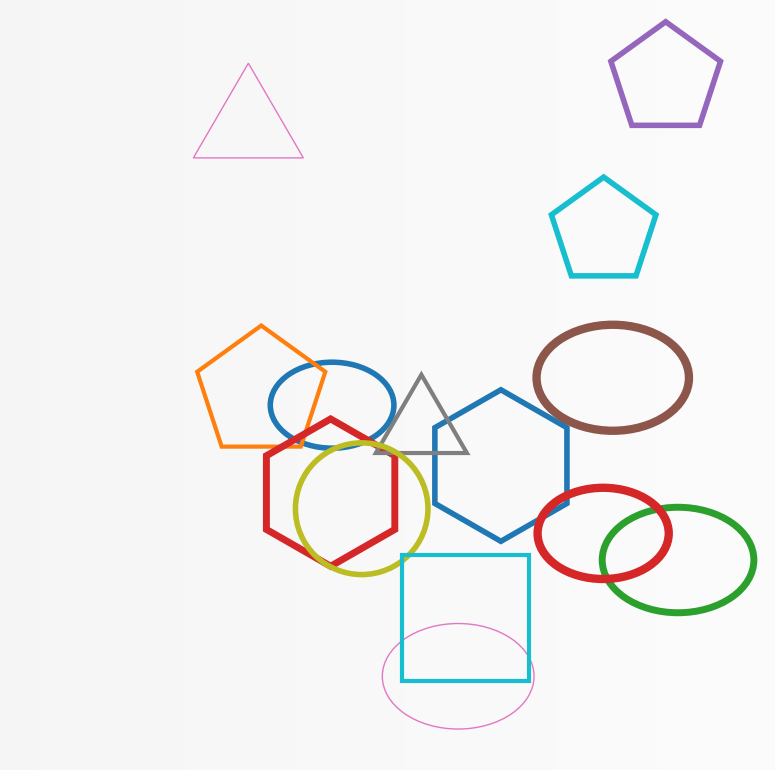[{"shape": "oval", "thickness": 2, "radius": 0.4, "center": [0.429, 0.474]}, {"shape": "hexagon", "thickness": 2, "radius": 0.49, "center": [0.646, 0.395]}, {"shape": "pentagon", "thickness": 1.5, "radius": 0.43, "center": [0.337, 0.49]}, {"shape": "oval", "thickness": 2.5, "radius": 0.49, "center": [0.875, 0.273]}, {"shape": "hexagon", "thickness": 2.5, "radius": 0.48, "center": [0.427, 0.36]}, {"shape": "oval", "thickness": 3, "radius": 0.42, "center": [0.778, 0.307]}, {"shape": "pentagon", "thickness": 2, "radius": 0.37, "center": [0.859, 0.897]}, {"shape": "oval", "thickness": 3, "radius": 0.49, "center": [0.791, 0.509]}, {"shape": "oval", "thickness": 0.5, "radius": 0.49, "center": [0.591, 0.122]}, {"shape": "triangle", "thickness": 0.5, "radius": 0.41, "center": [0.32, 0.836]}, {"shape": "triangle", "thickness": 1.5, "radius": 0.34, "center": [0.544, 0.446]}, {"shape": "circle", "thickness": 2, "radius": 0.43, "center": [0.467, 0.339]}, {"shape": "square", "thickness": 1.5, "radius": 0.41, "center": [0.601, 0.198]}, {"shape": "pentagon", "thickness": 2, "radius": 0.35, "center": [0.779, 0.699]}]